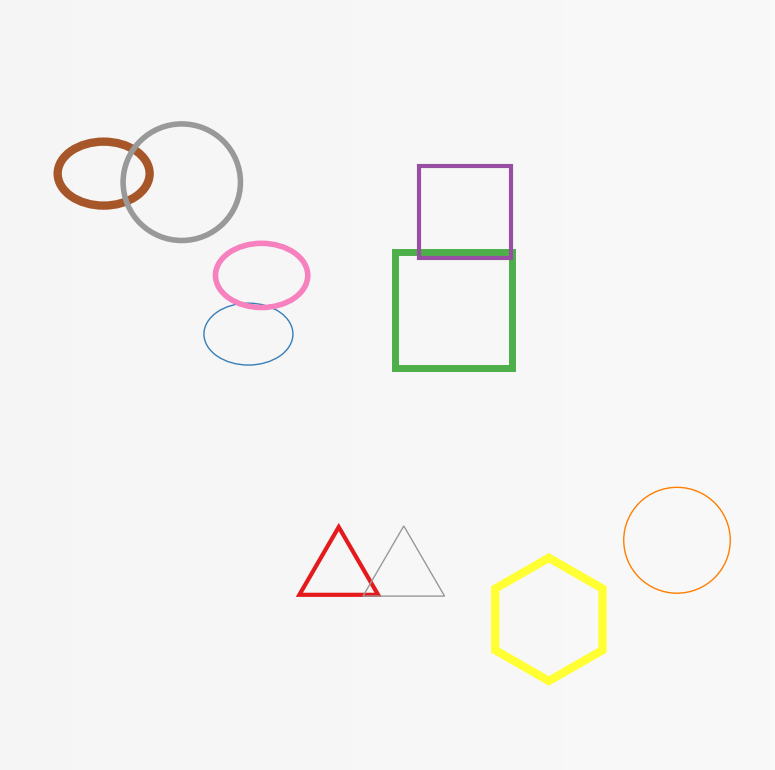[{"shape": "triangle", "thickness": 1.5, "radius": 0.29, "center": [0.437, 0.257]}, {"shape": "oval", "thickness": 0.5, "radius": 0.29, "center": [0.321, 0.566]}, {"shape": "square", "thickness": 2.5, "radius": 0.38, "center": [0.586, 0.598]}, {"shape": "square", "thickness": 1.5, "radius": 0.3, "center": [0.6, 0.724]}, {"shape": "circle", "thickness": 0.5, "radius": 0.34, "center": [0.874, 0.298]}, {"shape": "hexagon", "thickness": 3, "radius": 0.4, "center": [0.708, 0.196]}, {"shape": "oval", "thickness": 3, "radius": 0.3, "center": [0.134, 0.775]}, {"shape": "oval", "thickness": 2, "radius": 0.3, "center": [0.338, 0.642]}, {"shape": "circle", "thickness": 2, "radius": 0.38, "center": [0.235, 0.763]}, {"shape": "triangle", "thickness": 0.5, "radius": 0.3, "center": [0.521, 0.256]}]